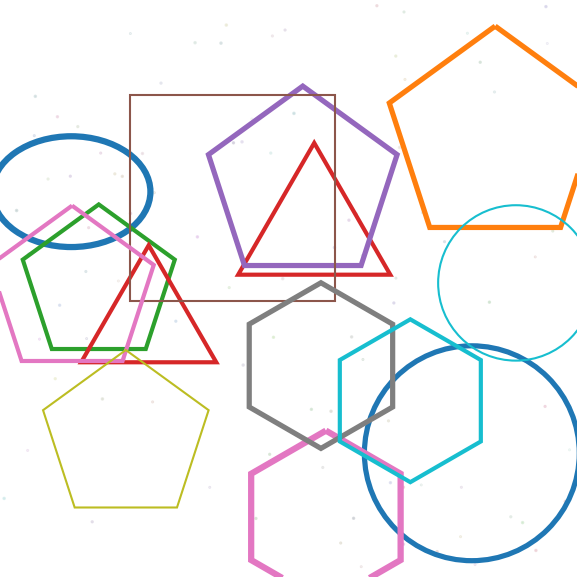[{"shape": "circle", "thickness": 2.5, "radius": 0.93, "center": [0.817, 0.214]}, {"shape": "oval", "thickness": 3, "radius": 0.69, "center": [0.123, 0.667]}, {"shape": "pentagon", "thickness": 2.5, "radius": 0.96, "center": [0.857, 0.761]}, {"shape": "pentagon", "thickness": 2, "radius": 0.69, "center": [0.171, 0.507]}, {"shape": "triangle", "thickness": 2, "radius": 0.68, "center": [0.258, 0.439]}, {"shape": "triangle", "thickness": 2, "radius": 0.76, "center": [0.544, 0.6]}, {"shape": "pentagon", "thickness": 2.5, "radius": 0.86, "center": [0.524, 0.678]}, {"shape": "square", "thickness": 1, "radius": 0.89, "center": [0.402, 0.656]}, {"shape": "pentagon", "thickness": 2, "radius": 0.74, "center": [0.125, 0.494]}, {"shape": "hexagon", "thickness": 3, "radius": 0.75, "center": [0.564, 0.104]}, {"shape": "hexagon", "thickness": 2.5, "radius": 0.72, "center": [0.556, 0.366]}, {"shape": "pentagon", "thickness": 1, "radius": 0.75, "center": [0.218, 0.242]}, {"shape": "hexagon", "thickness": 2, "radius": 0.7, "center": [0.711, 0.305]}, {"shape": "circle", "thickness": 1, "radius": 0.67, "center": [0.893, 0.509]}]